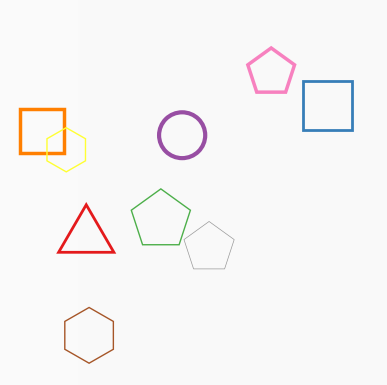[{"shape": "triangle", "thickness": 2, "radius": 0.41, "center": [0.223, 0.386]}, {"shape": "square", "thickness": 2, "radius": 0.31, "center": [0.845, 0.727]}, {"shape": "pentagon", "thickness": 1, "radius": 0.4, "center": [0.415, 0.429]}, {"shape": "circle", "thickness": 3, "radius": 0.3, "center": [0.47, 0.649]}, {"shape": "square", "thickness": 2.5, "radius": 0.29, "center": [0.109, 0.66]}, {"shape": "hexagon", "thickness": 1, "radius": 0.29, "center": [0.171, 0.611]}, {"shape": "hexagon", "thickness": 1, "radius": 0.36, "center": [0.23, 0.129]}, {"shape": "pentagon", "thickness": 2.5, "radius": 0.32, "center": [0.7, 0.812]}, {"shape": "pentagon", "thickness": 0.5, "radius": 0.34, "center": [0.54, 0.357]}]